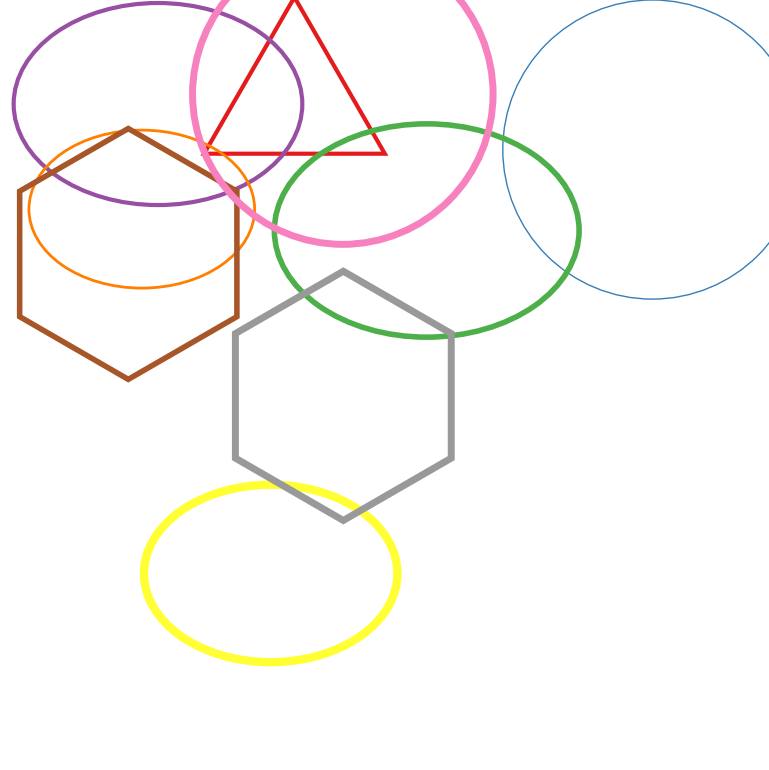[{"shape": "triangle", "thickness": 1.5, "radius": 0.68, "center": [0.382, 0.868]}, {"shape": "circle", "thickness": 0.5, "radius": 0.97, "center": [0.847, 0.806]}, {"shape": "oval", "thickness": 2, "radius": 0.99, "center": [0.554, 0.701]}, {"shape": "oval", "thickness": 1.5, "radius": 0.94, "center": [0.205, 0.865]}, {"shape": "oval", "thickness": 1, "radius": 0.73, "center": [0.184, 0.728]}, {"shape": "oval", "thickness": 3, "radius": 0.82, "center": [0.352, 0.255]}, {"shape": "hexagon", "thickness": 2, "radius": 0.81, "center": [0.167, 0.67]}, {"shape": "circle", "thickness": 2.5, "radius": 0.98, "center": [0.445, 0.878]}, {"shape": "hexagon", "thickness": 2.5, "radius": 0.81, "center": [0.446, 0.486]}]